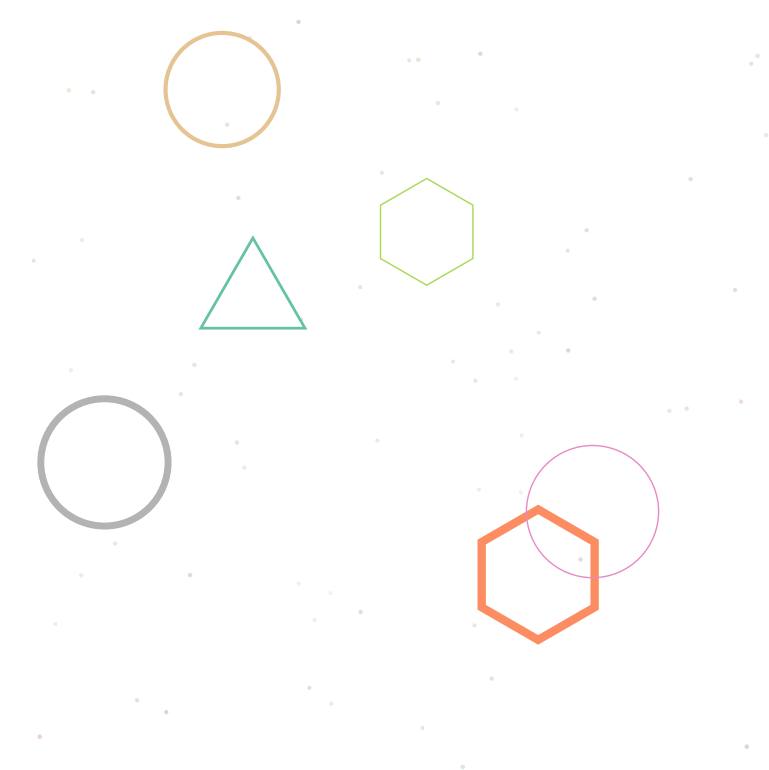[{"shape": "triangle", "thickness": 1, "radius": 0.39, "center": [0.328, 0.613]}, {"shape": "hexagon", "thickness": 3, "radius": 0.42, "center": [0.699, 0.254]}, {"shape": "circle", "thickness": 0.5, "radius": 0.43, "center": [0.77, 0.336]}, {"shape": "hexagon", "thickness": 0.5, "radius": 0.35, "center": [0.554, 0.699]}, {"shape": "circle", "thickness": 1.5, "radius": 0.37, "center": [0.289, 0.884]}, {"shape": "circle", "thickness": 2.5, "radius": 0.41, "center": [0.136, 0.399]}]